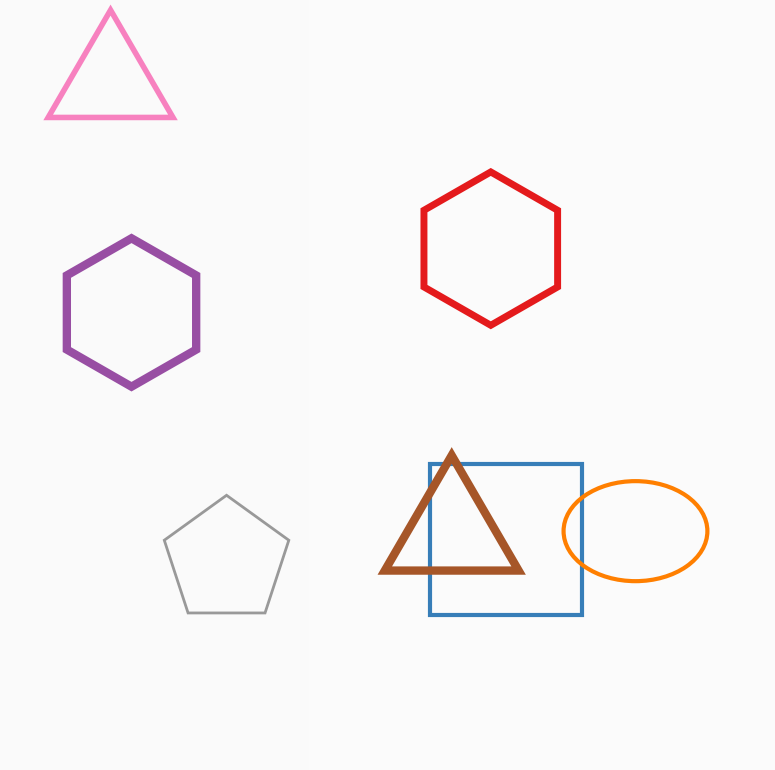[{"shape": "hexagon", "thickness": 2.5, "radius": 0.5, "center": [0.633, 0.677]}, {"shape": "square", "thickness": 1.5, "radius": 0.49, "center": [0.653, 0.299]}, {"shape": "hexagon", "thickness": 3, "radius": 0.48, "center": [0.17, 0.594]}, {"shape": "oval", "thickness": 1.5, "radius": 0.46, "center": [0.82, 0.31]}, {"shape": "triangle", "thickness": 3, "radius": 0.5, "center": [0.583, 0.309]}, {"shape": "triangle", "thickness": 2, "radius": 0.46, "center": [0.143, 0.894]}, {"shape": "pentagon", "thickness": 1, "radius": 0.42, "center": [0.292, 0.272]}]